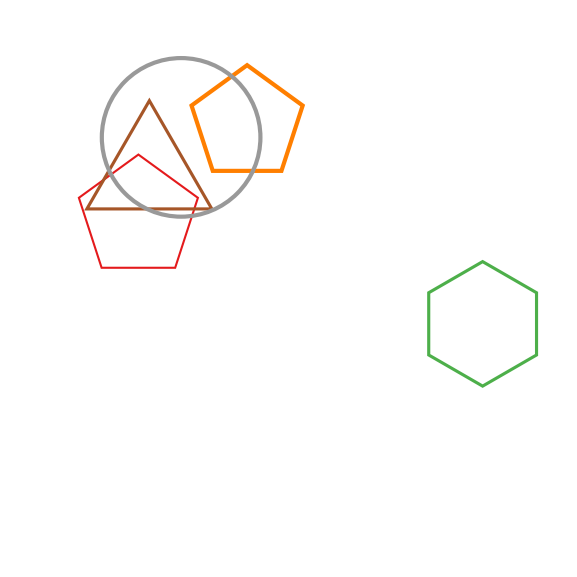[{"shape": "pentagon", "thickness": 1, "radius": 0.54, "center": [0.24, 0.623]}, {"shape": "hexagon", "thickness": 1.5, "radius": 0.54, "center": [0.836, 0.438]}, {"shape": "pentagon", "thickness": 2, "radius": 0.51, "center": [0.428, 0.785]}, {"shape": "triangle", "thickness": 1.5, "radius": 0.62, "center": [0.259, 0.7]}, {"shape": "circle", "thickness": 2, "radius": 0.69, "center": [0.314, 0.761]}]